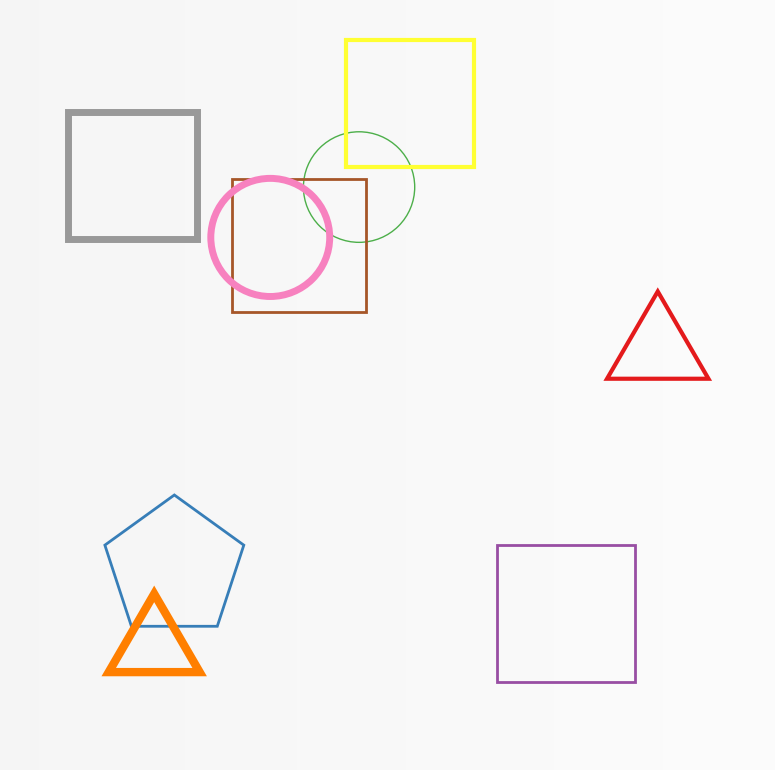[{"shape": "triangle", "thickness": 1.5, "radius": 0.38, "center": [0.849, 0.546]}, {"shape": "pentagon", "thickness": 1, "radius": 0.47, "center": [0.225, 0.263]}, {"shape": "circle", "thickness": 0.5, "radius": 0.36, "center": [0.463, 0.757]}, {"shape": "square", "thickness": 1, "radius": 0.45, "center": [0.73, 0.203]}, {"shape": "triangle", "thickness": 3, "radius": 0.34, "center": [0.199, 0.161]}, {"shape": "square", "thickness": 1.5, "radius": 0.41, "center": [0.529, 0.865]}, {"shape": "square", "thickness": 1, "radius": 0.43, "center": [0.386, 0.681]}, {"shape": "circle", "thickness": 2.5, "radius": 0.38, "center": [0.349, 0.692]}, {"shape": "square", "thickness": 2.5, "radius": 0.41, "center": [0.171, 0.772]}]